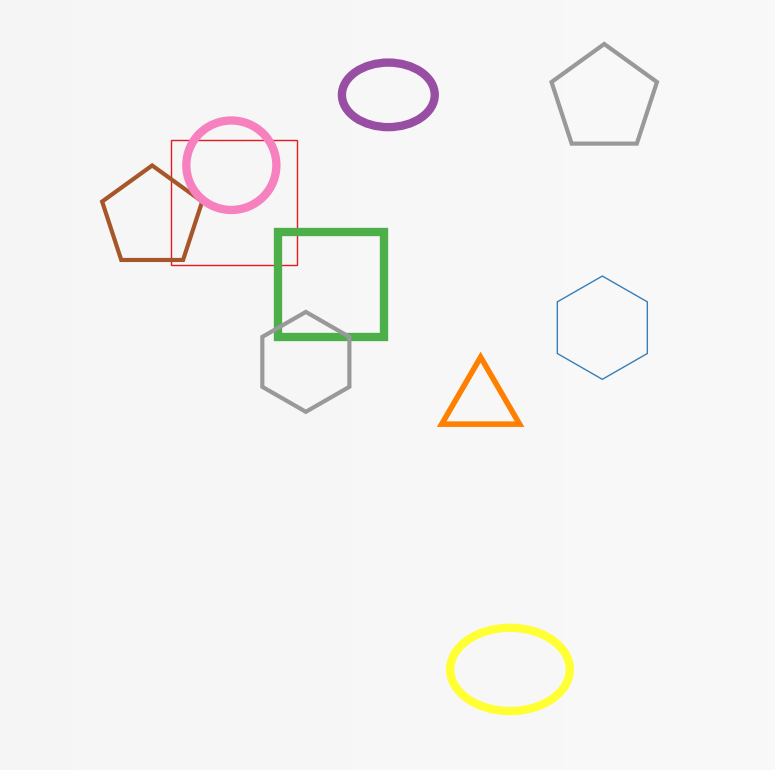[{"shape": "square", "thickness": 0.5, "radius": 0.41, "center": [0.302, 0.737]}, {"shape": "hexagon", "thickness": 0.5, "radius": 0.34, "center": [0.777, 0.574]}, {"shape": "square", "thickness": 3, "radius": 0.34, "center": [0.427, 0.63]}, {"shape": "oval", "thickness": 3, "radius": 0.3, "center": [0.501, 0.877]}, {"shape": "triangle", "thickness": 2, "radius": 0.29, "center": [0.62, 0.478]}, {"shape": "oval", "thickness": 3, "radius": 0.39, "center": [0.658, 0.131]}, {"shape": "pentagon", "thickness": 1.5, "radius": 0.34, "center": [0.196, 0.717]}, {"shape": "circle", "thickness": 3, "radius": 0.29, "center": [0.299, 0.785]}, {"shape": "hexagon", "thickness": 1.5, "radius": 0.32, "center": [0.395, 0.53]}, {"shape": "pentagon", "thickness": 1.5, "radius": 0.36, "center": [0.78, 0.871]}]